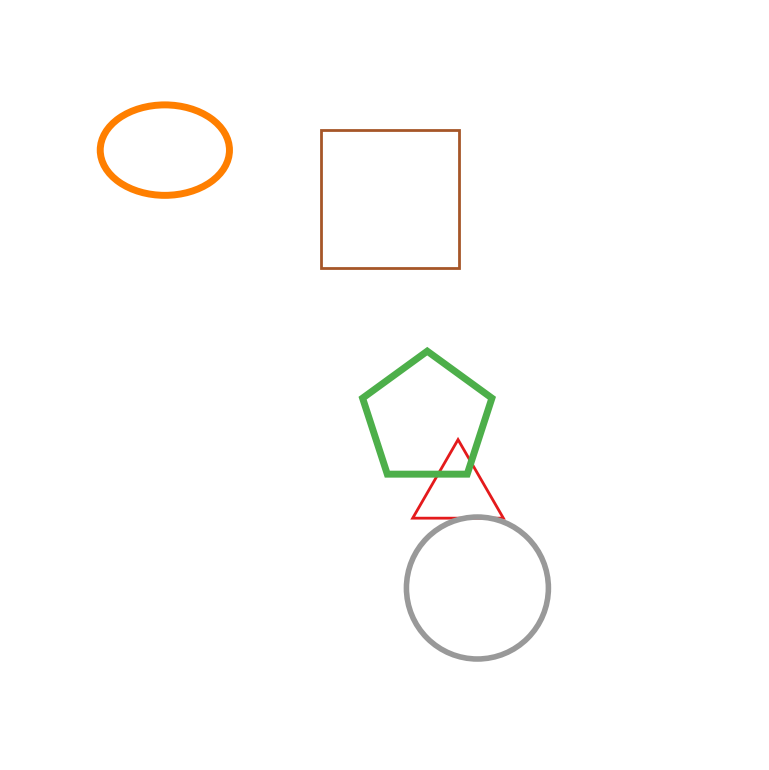[{"shape": "triangle", "thickness": 1, "radius": 0.34, "center": [0.595, 0.361]}, {"shape": "pentagon", "thickness": 2.5, "radius": 0.44, "center": [0.555, 0.456]}, {"shape": "oval", "thickness": 2.5, "radius": 0.42, "center": [0.214, 0.805]}, {"shape": "square", "thickness": 1, "radius": 0.45, "center": [0.506, 0.742]}, {"shape": "circle", "thickness": 2, "radius": 0.46, "center": [0.62, 0.236]}]